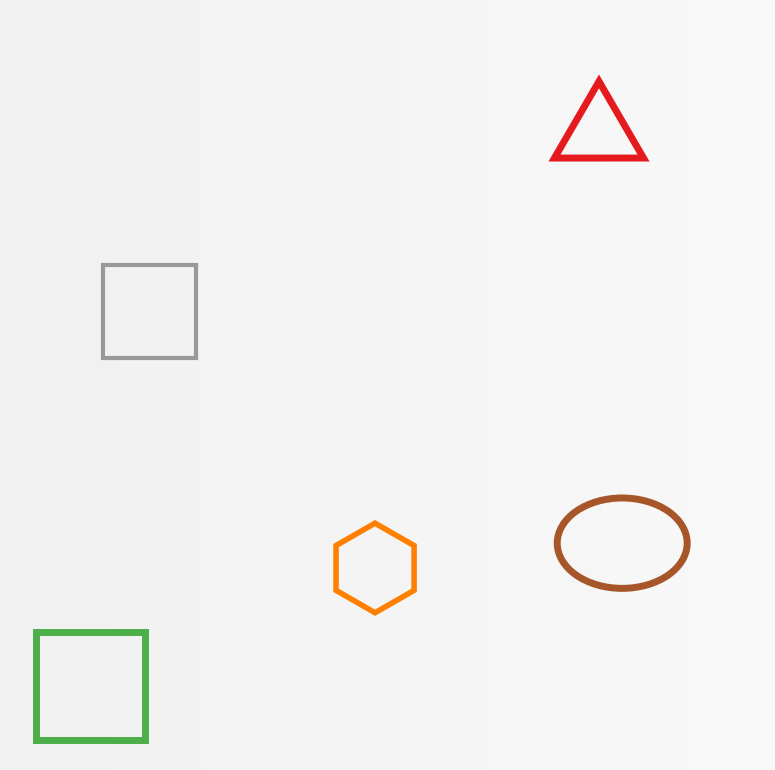[{"shape": "triangle", "thickness": 2.5, "radius": 0.33, "center": [0.773, 0.828]}, {"shape": "square", "thickness": 2.5, "radius": 0.35, "center": [0.117, 0.109]}, {"shape": "hexagon", "thickness": 2, "radius": 0.29, "center": [0.484, 0.262]}, {"shape": "oval", "thickness": 2.5, "radius": 0.42, "center": [0.803, 0.295]}, {"shape": "square", "thickness": 1.5, "radius": 0.3, "center": [0.193, 0.596]}]